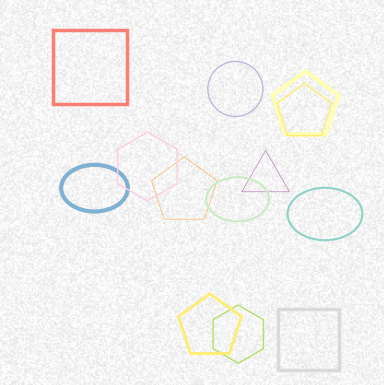[{"shape": "oval", "thickness": 1.5, "radius": 0.49, "center": [0.844, 0.444]}, {"shape": "pentagon", "thickness": 3, "radius": 0.45, "center": [0.794, 0.725]}, {"shape": "circle", "thickness": 1, "radius": 0.36, "center": [0.611, 0.769]}, {"shape": "square", "thickness": 2.5, "radius": 0.48, "center": [0.234, 0.826]}, {"shape": "oval", "thickness": 3, "radius": 0.43, "center": [0.245, 0.511]}, {"shape": "pentagon", "thickness": 0.5, "radius": 0.45, "center": [0.479, 0.503]}, {"shape": "hexagon", "thickness": 1, "radius": 0.38, "center": [0.619, 0.132]}, {"shape": "hexagon", "thickness": 1, "radius": 0.45, "center": [0.383, 0.567]}, {"shape": "square", "thickness": 2.5, "radius": 0.4, "center": [0.802, 0.118]}, {"shape": "triangle", "thickness": 0.5, "radius": 0.36, "center": [0.69, 0.538]}, {"shape": "oval", "thickness": 1.5, "radius": 0.41, "center": [0.617, 0.482]}, {"shape": "pentagon", "thickness": 2, "radius": 0.43, "center": [0.545, 0.151]}, {"shape": "pentagon", "thickness": 1, "radius": 0.38, "center": [0.79, 0.708]}]